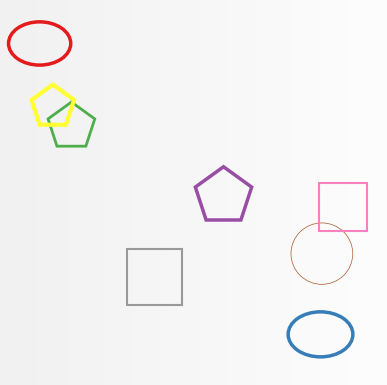[{"shape": "oval", "thickness": 2.5, "radius": 0.4, "center": [0.102, 0.887]}, {"shape": "oval", "thickness": 2.5, "radius": 0.42, "center": [0.827, 0.132]}, {"shape": "pentagon", "thickness": 2, "radius": 0.32, "center": [0.184, 0.672]}, {"shape": "pentagon", "thickness": 2.5, "radius": 0.38, "center": [0.577, 0.49]}, {"shape": "pentagon", "thickness": 3, "radius": 0.29, "center": [0.136, 0.723]}, {"shape": "circle", "thickness": 0.5, "radius": 0.4, "center": [0.831, 0.341]}, {"shape": "square", "thickness": 1.5, "radius": 0.31, "center": [0.885, 0.463]}, {"shape": "square", "thickness": 1.5, "radius": 0.36, "center": [0.399, 0.281]}]